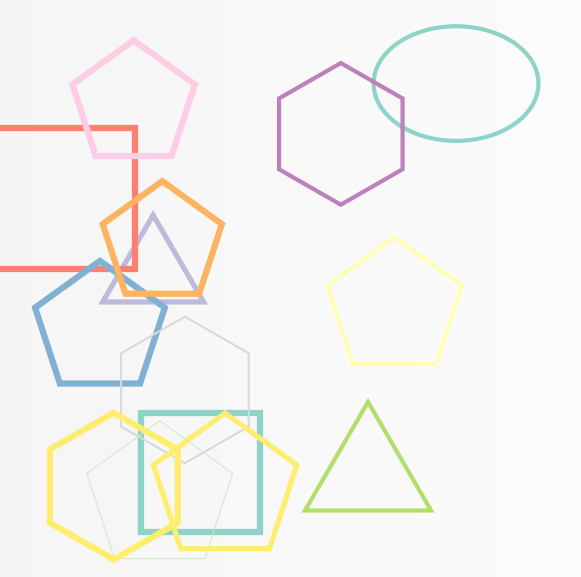[{"shape": "square", "thickness": 3, "radius": 0.51, "center": [0.345, 0.181]}, {"shape": "oval", "thickness": 2, "radius": 0.71, "center": [0.785, 0.854]}, {"shape": "pentagon", "thickness": 2, "radius": 0.61, "center": [0.679, 0.467]}, {"shape": "triangle", "thickness": 2.5, "radius": 0.5, "center": [0.263, 0.526]}, {"shape": "square", "thickness": 3, "radius": 0.61, "center": [0.111, 0.655]}, {"shape": "pentagon", "thickness": 3, "radius": 0.59, "center": [0.172, 0.43]}, {"shape": "pentagon", "thickness": 3, "radius": 0.54, "center": [0.279, 0.578]}, {"shape": "triangle", "thickness": 2, "radius": 0.63, "center": [0.633, 0.178]}, {"shape": "pentagon", "thickness": 3, "radius": 0.55, "center": [0.23, 0.819]}, {"shape": "hexagon", "thickness": 1, "radius": 0.63, "center": [0.318, 0.324]}, {"shape": "hexagon", "thickness": 2, "radius": 0.61, "center": [0.586, 0.767]}, {"shape": "pentagon", "thickness": 0.5, "radius": 0.66, "center": [0.275, 0.139]}, {"shape": "hexagon", "thickness": 3, "radius": 0.64, "center": [0.196, 0.157]}, {"shape": "pentagon", "thickness": 2.5, "radius": 0.65, "center": [0.387, 0.154]}]